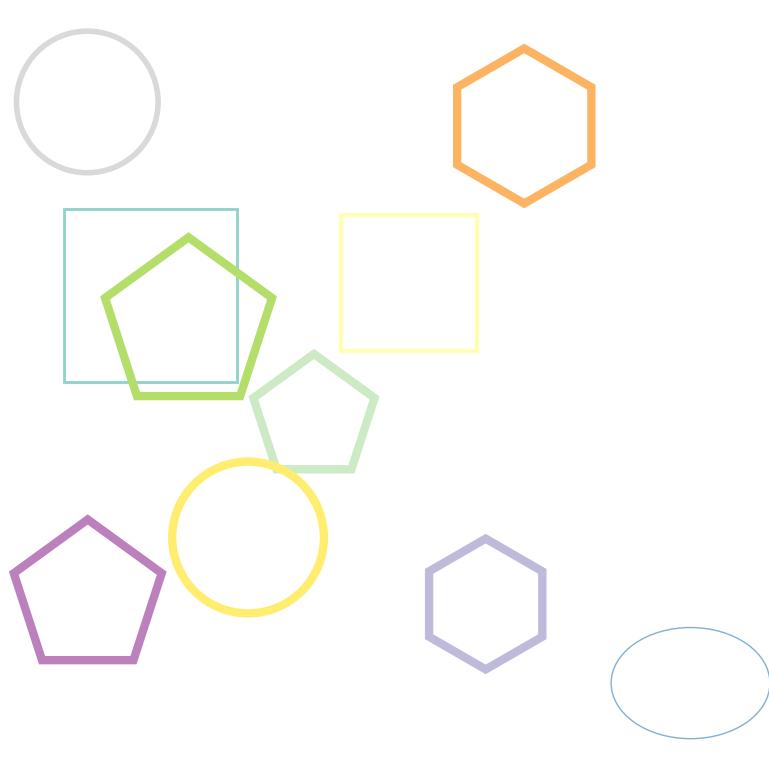[{"shape": "square", "thickness": 1, "radius": 0.56, "center": [0.195, 0.616]}, {"shape": "square", "thickness": 1.5, "radius": 0.44, "center": [0.531, 0.632]}, {"shape": "hexagon", "thickness": 3, "radius": 0.42, "center": [0.631, 0.216]}, {"shape": "oval", "thickness": 0.5, "radius": 0.52, "center": [0.897, 0.113]}, {"shape": "hexagon", "thickness": 3, "radius": 0.5, "center": [0.681, 0.836]}, {"shape": "pentagon", "thickness": 3, "radius": 0.57, "center": [0.245, 0.578]}, {"shape": "circle", "thickness": 2, "radius": 0.46, "center": [0.113, 0.868]}, {"shape": "pentagon", "thickness": 3, "radius": 0.51, "center": [0.114, 0.224]}, {"shape": "pentagon", "thickness": 3, "radius": 0.41, "center": [0.408, 0.458]}, {"shape": "circle", "thickness": 3, "radius": 0.49, "center": [0.322, 0.302]}]